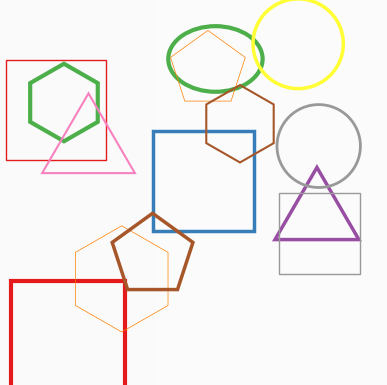[{"shape": "square", "thickness": 1, "radius": 0.65, "center": [0.145, 0.715]}, {"shape": "square", "thickness": 3, "radius": 0.73, "center": [0.175, 0.125]}, {"shape": "square", "thickness": 2.5, "radius": 0.65, "center": [0.525, 0.53]}, {"shape": "oval", "thickness": 3, "radius": 0.61, "center": [0.556, 0.847]}, {"shape": "hexagon", "thickness": 3, "radius": 0.5, "center": [0.165, 0.734]}, {"shape": "triangle", "thickness": 2.5, "radius": 0.62, "center": [0.818, 0.44]}, {"shape": "pentagon", "thickness": 0.5, "radius": 0.51, "center": [0.537, 0.82]}, {"shape": "hexagon", "thickness": 0.5, "radius": 0.69, "center": [0.314, 0.276]}, {"shape": "circle", "thickness": 2.5, "radius": 0.58, "center": [0.769, 0.886]}, {"shape": "hexagon", "thickness": 1.5, "radius": 0.5, "center": [0.619, 0.678]}, {"shape": "pentagon", "thickness": 2.5, "radius": 0.55, "center": [0.394, 0.336]}, {"shape": "triangle", "thickness": 1.5, "radius": 0.69, "center": [0.228, 0.619]}, {"shape": "square", "thickness": 1, "radius": 0.52, "center": [0.824, 0.394]}, {"shape": "circle", "thickness": 2, "radius": 0.54, "center": [0.822, 0.621]}]